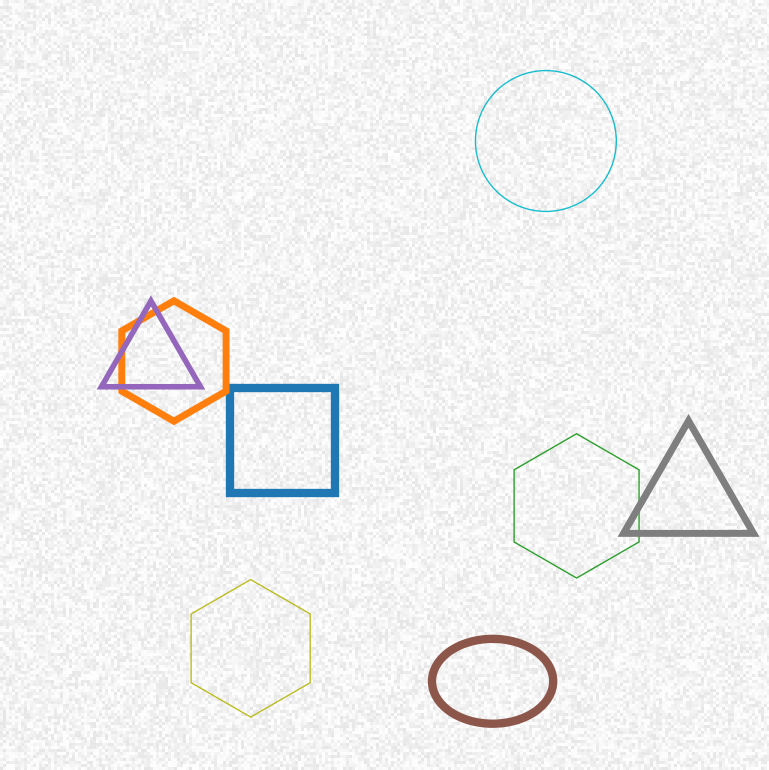[{"shape": "square", "thickness": 3, "radius": 0.34, "center": [0.366, 0.428]}, {"shape": "hexagon", "thickness": 2.5, "radius": 0.39, "center": [0.226, 0.531]}, {"shape": "hexagon", "thickness": 0.5, "radius": 0.47, "center": [0.749, 0.343]}, {"shape": "triangle", "thickness": 2, "radius": 0.37, "center": [0.196, 0.535]}, {"shape": "oval", "thickness": 3, "radius": 0.39, "center": [0.64, 0.115]}, {"shape": "triangle", "thickness": 2.5, "radius": 0.49, "center": [0.894, 0.356]}, {"shape": "hexagon", "thickness": 0.5, "radius": 0.45, "center": [0.326, 0.158]}, {"shape": "circle", "thickness": 0.5, "radius": 0.46, "center": [0.709, 0.817]}]